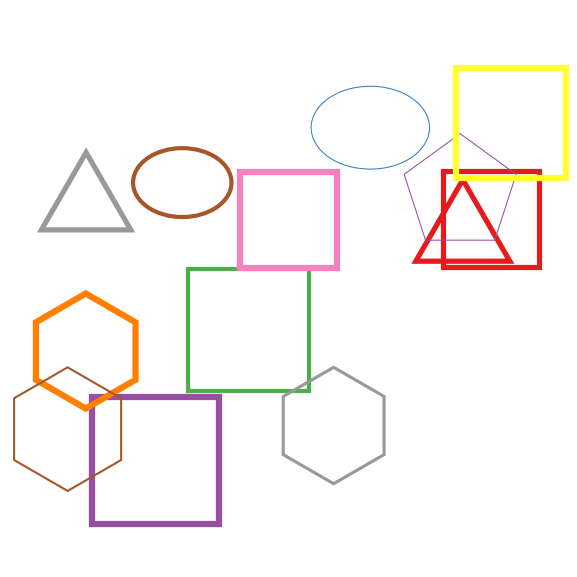[{"shape": "square", "thickness": 2.5, "radius": 0.42, "center": [0.851, 0.619]}, {"shape": "triangle", "thickness": 2.5, "radius": 0.47, "center": [0.801, 0.594]}, {"shape": "oval", "thickness": 0.5, "radius": 0.51, "center": [0.641, 0.778]}, {"shape": "square", "thickness": 2, "radius": 0.53, "center": [0.43, 0.428]}, {"shape": "pentagon", "thickness": 0.5, "radius": 0.51, "center": [0.797, 0.666]}, {"shape": "square", "thickness": 3, "radius": 0.55, "center": [0.269, 0.201]}, {"shape": "hexagon", "thickness": 3, "radius": 0.5, "center": [0.148, 0.391]}, {"shape": "square", "thickness": 3, "radius": 0.47, "center": [0.885, 0.786]}, {"shape": "oval", "thickness": 2, "radius": 0.43, "center": [0.316, 0.683]}, {"shape": "hexagon", "thickness": 1, "radius": 0.54, "center": [0.117, 0.256]}, {"shape": "square", "thickness": 3, "radius": 0.42, "center": [0.5, 0.618]}, {"shape": "triangle", "thickness": 2.5, "radius": 0.45, "center": [0.149, 0.646]}, {"shape": "hexagon", "thickness": 1.5, "radius": 0.5, "center": [0.578, 0.262]}]